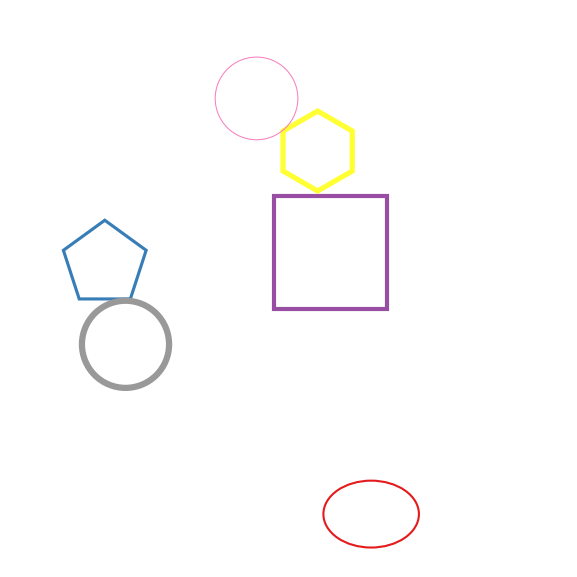[{"shape": "oval", "thickness": 1, "radius": 0.41, "center": [0.643, 0.109]}, {"shape": "pentagon", "thickness": 1.5, "radius": 0.38, "center": [0.181, 0.542]}, {"shape": "square", "thickness": 2, "radius": 0.49, "center": [0.572, 0.562]}, {"shape": "hexagon", "thickness": 2.5, "radius": 0.35, "center": [0.55, 0.738]}, {"shape": "circle", "thickness": 0.5, "radius": 0.36, "center": [0.444, 0.829]}, {"shape": "circle", "thickness": 3, "radius": 0.38, "center": [0.217, 0.403]}]